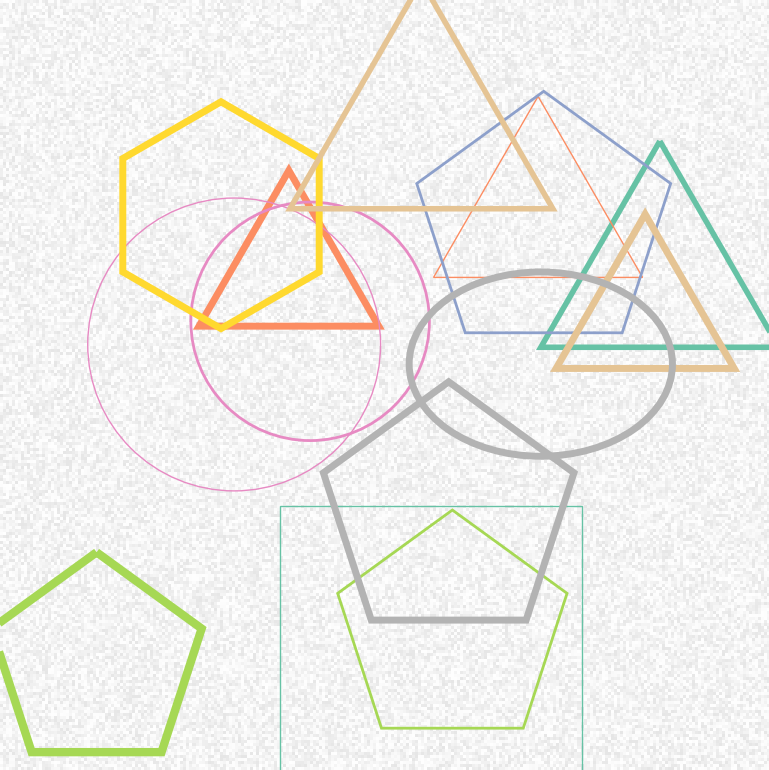[{"shape": "triangle", "thickness": 2, "radius": 0.89, "center": [0.857, 0.638]}, {"shape": "square", "thickness": 0.5, "radius": 0.98, "center": [0.56, 0.147]}, {"shape": "triangle", "thickness": 0.5, "radius": 0.78, "center": [0.699, 0.718]}, {"shape": "triangle", "thickness": 2.5, "radius": 0.67, "center": [0.375, 0.644]}, {"shape": "pentagon", "thickness": 1, "radius": 0.87, "center": [0.706, 0.708]}, {"shape": "circle", "thickness": 0.5, "radius": 0.95, "center": [0.304, 0.553]}, {"shape": "circle", "thickness": 1, "radius": 0.77, "center": [0.403, 0.583]}, {"shape": "pentagon", "thickness": 3, "radius": 0.72, "center": [0.125, 0.139]}, {"shape": "pentagon", "thickness": 1, "radius": 0.78, "center": [0.587, 0.181]}, {"shape": "hexagon", "thickness": 2.5, "radius": 0.74, "center": [0.287, 0.721]}, {"shape": "triangle", "thickness": 2, "radius": 0.99, "center": [0.547, 0.827]}, {"shape": "triangle", "thickness": 2.5, "radius": 0.67, "center": [0.838, 0.588]}, {"shape": "oval", "thickness": 2.5, "radius": 0.85, "center": [0.702, 0.527]}, {"shape": "pentagon", "thickness": 2.5, "radius": 0.86, "center": [0.583, 0.333]}]